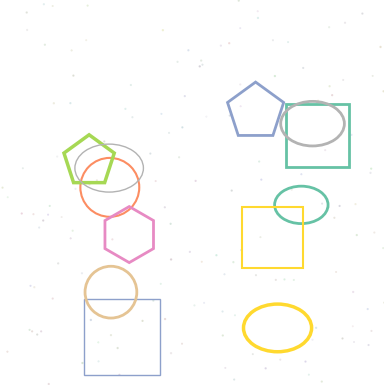[{"shape": "square", "thickness": 2, "radius": 0.41, "center": [0.824, 0.649]}, {"shape": "oval", "thickness": 2, "radius": 0.35, "center": [0.783, 0.468]}, {"shape": "circle", "thickness": 1.5, "radius": 0.38, "center": [0.285, 0.513]}, {"shape": "square", "thickness": 1, "radius": 0.49, "center": [0.316, 0.125]}, {"shape": "pentagon", "thickness": 2, "radius": 0.38, "center": [0.664, 0.71]}, {"shape": "hexagon", "thickness": 2, "radius": 0.36, "center": [0.336, 0.391]}, {"shape": "pentagon", "thickness": 2.5, "radius": 0.34, "center": [0.231, 0.581]}, {"shape": "oval", "thickness": 2.5, "radius": 0.44, "center": [0.721, 0.148]}, {"shape": "square", "thickness": 1.5, "radius": 0.39, "center": [0.708, 0.383]}, {"shape": "circle", "thickness": 2, "radius": 0.34, "center": [0.288, 0.241]}, {"shape": "oval", "thickness": 1, "radius": 0.45, "center": [0.284, 0.563]}, {"shape": "oval", "thickness": 2, "radius": 0.41, "center": [0.812, 0.679]}]